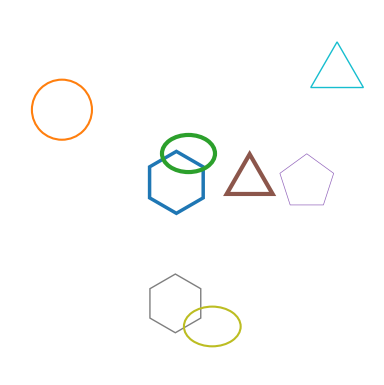[{"shape": "hexagon", "thickness": 2.5, "radius": 0.4, "center": [0.458, 0.526]}, {"shape": "circle", "thickness": 1.5, "radius": 0.39, "center": [0.161, 0.715]}, {"shape": "oval", "thickness": 3, "radius": 0.34, "center": [0.49, 0.601]}, {"shape": "pentagon", "thickness": 0.5, "radius": 0.37, "center": [0.797, 0.527]}, {"shape": "triangle", "thickness": 3, "radius": 0.34, "center": [0.648, 0.531]}, {"shape": "hexagon", "thickness": 1, "radius": 0.38, "center": [0.455, 0.212]}, {"shape": "oval", "thickness": 1.5, "radius": 0.37, "center": [0.551, 0.152]}, {"shape": "triangle", "thickness": 1, "radius": 0.39, "center": [0.876, 0.812]}]